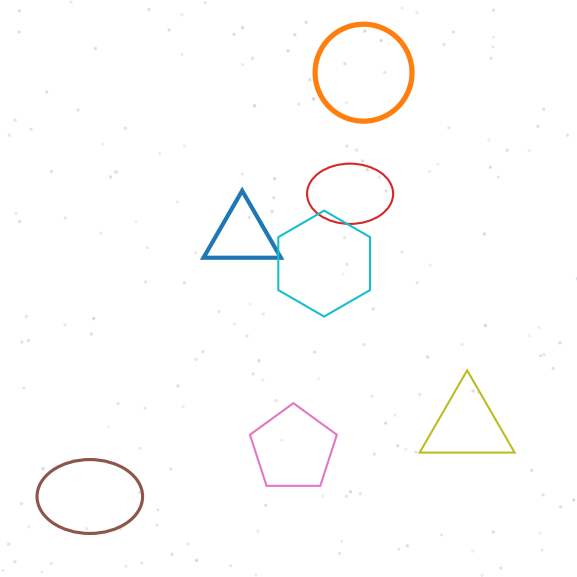[{"shape": "triangle", "thickness": 2, "radius": 0.39, "center": [0.419, 0.592]}, {"shape": "circle", "thickness": 2.5, "radius": 0.42, "center": [0.63, 0.873]}, {"shape": "oval", "thickness": 1, "radius": 0.37, "center": [0.606, 0.664]}, {"shape": "oval", "thickness": 1.5, "radius": 0.46, "center": [0.156, 0.139]}, {"shape": "pentagon", "thickness": 1, "radius": 0.4, "center": [0.508, 0.222]}, {"shape": "triangle", "thickness": 1, "radius": 0.47, "center": [0.809, 0.263]}, {"shape": "hexagon", "thickness": 1, "radius": 0.46, "center": [0.561, 0.543]}]